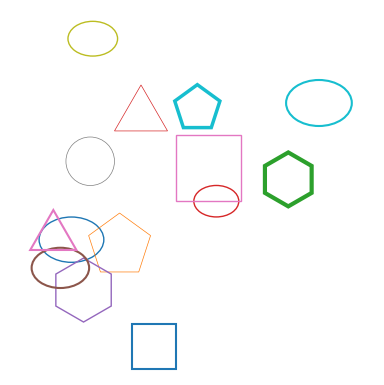[{"shape": "square", "thickness": 1.5, "radius": 0.29, "center": [0.401, 0.1]}, {"shape": "oval", "thickness": 1, "radius": 0.42, "center": [0.186, 0.377]}, {"shape": "pentagon", "thickness": 0.5, "radius": 0.42, "center": [0.311, 0.362]}, {"shape": "hexagon", "thickness": 3, "radius": 0.35, "center": [0.749, 0.534]}, {"shape": "triangle", "thickness": 0.5, "radius": 0.4, "center": [0.366, 0.7]}, {"shape": "oval", "thickness": 1, "radius": 0.29, "center": [0.562, 0.477]}, {"shape": "hexagon", "thickness": 1, "radius": 0.42, "center": [0.217, 0.247]}, {"shape": "oval", "thickness": 1.5, "radius": 0.37, "center": [0.157, 0.304]}, {"shape": "triangle", "thickness": 1.5, "radius": 0.35, "center": [0.139, 0.385]}, {"shape": "square", "thickness": 1, "radius": 0.43, "center": [0.542, 0.564]}, {"shape": "circle", "thickness": 0.5, "radius": 0.32, "center": [0.234, 0.581]}, {"shape": "oval", "thickness": 1, "radius": 0.32, "center": [0.241, 0.899]}, {"shape": "oval", "thickness": 1.5, "radius": 0.43, "center": [0.828, 0.732]}, {"shape": "pentagon", "thickness": 2.5, "radius": 0.31, "center": [0.513, 0.718]}]